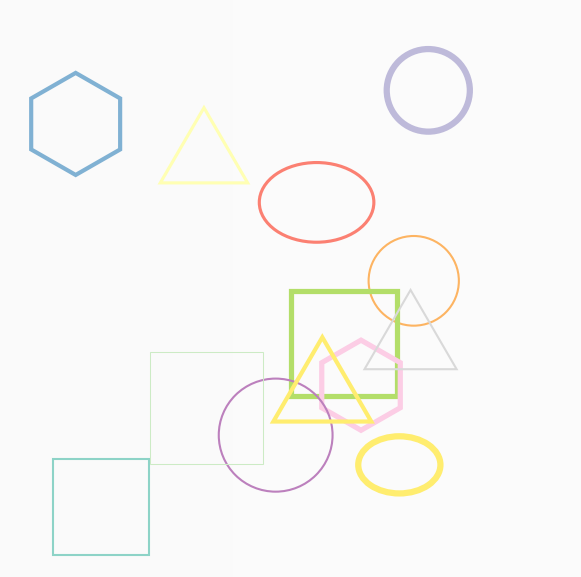[{"shape": "square", "thickness": 1, "radius": 0.41, "center": [0.174, 0.121]}, {"shape": "triangle", "thickness": 1.5, "radius": 0.43, "center": [0.351, 0.726]}, {"shape": "circle", "thickness": 3, "radius": 0.36, "center": [0.737, 0.843]}, {"shape": "oval", "thickness": 1.5, "radius": 0.49, "center": [0.545, 0.649]}, {"shape": "hexagon", "thickness": 2, "radius": 0.44, "center": [0.13, 0.785]}, {"shape": "circle", "thickness": 1, "radius": 0.39, "center": [0.712, 0.513]}, {"shape": "square", "thickness": 2.5, "radius": 0.46, "center": [0.591, 0.405]}, {"shape": "hexagon", "thickness": 2.5, "radius": 0.39, "center": [0.621, 0.332]}, {"shape": "triangle", "thickness": 1, "radius": 0.46, "center": [0.706, 0.406]}, {"shape": "circle", "thickness": 1, "radius": 0.49, "center": [0.474, 0.246]}, {"shape": "square", "thickness": 0.5, "radius": 0.48, "center": [0.355, 0.293]}, {"shape": "triangle", "thickness": 2, "radius": 0.49, "center": [0.555, 0.318]}, {"shape": "oval", "thickness": 3, "radius": 0.35, "center": [0.687, 0.194]}]